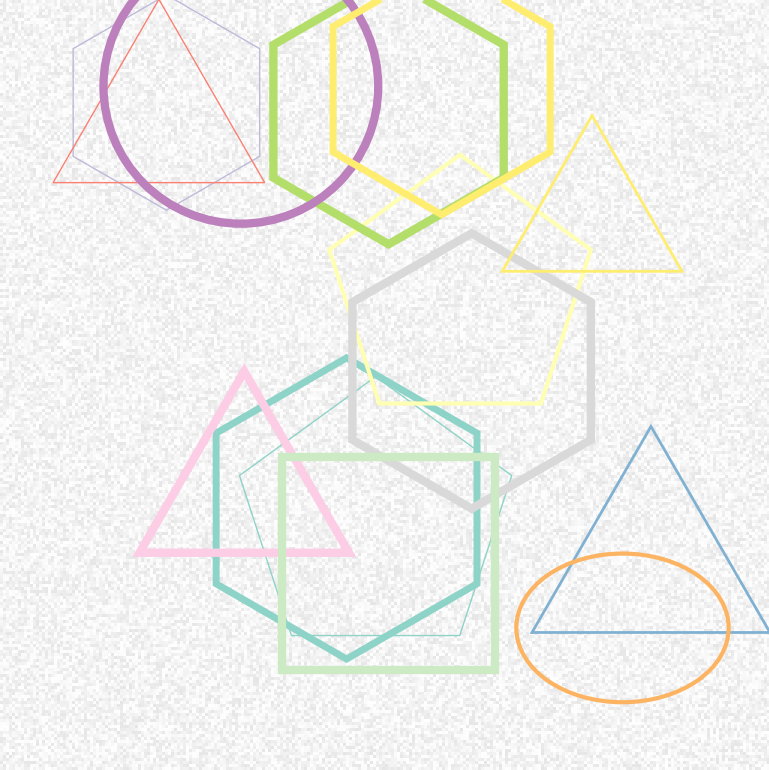[{"shape": "pentagon", "thickness": 0.5, "radius": 0.93, "center": [0.488, 0.325]}, {"shape": "hexagon", "thickness": 2.5, "radius": 0.98, "center": [0.45, 0.34]}, {"shape": "pentagon", "thickness": 1.5, "radius": 0.89, "center": [0.597, 0.62]}, {"shape": "hexagon", "thickness": 0.5, "radius": 0.7, "center": [0.216, 0.867]}, {"shape": "triangle", "thickness": 0.5, "radius": 0.79, "center": [0.206, 0.842]}, {"shape": "triangle", "thickness": 1, "radius": 0.89, "center": [0.845, 0.268]}, {"shape": "oval", "thickness": 1.5, "radius": 0.69, "center": [0.808, 0.185]}, {"shape": "hexagon", "thickness": 3, "radius": 0.86, "center": [0.505, 0.855]}, {"shape": "triangle", "thickness": 3, "radius": 0.79, "center": [0.317, 0.361]}, {"shape": "hexagon", "thickness": 3, "radius": 0.89, "center": [0.613, 0.518]}, {"shape": "circle", "thickness": 3, "radius": 0.89, "center": [0.313, 0.888]}, {"shape": "square", "thickness": 3, "radius": 0.69, "center": [0.505, 0.268]}, {"shape": "triangle", "thickness": 1, "radius": 0.67, "center": [0.769, 0.715]}, {"shape": "hexagon", "thickness": 2.5, "radius": 0.81, "center": [0.574, 0.884]}]